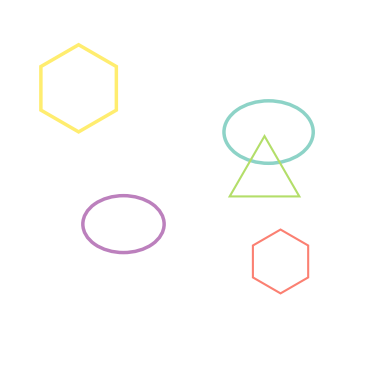[{"shape": "oval", "thickness": 2.5, "radius": 0.58, "center": [0.698, 0.657]}, {"shape": "hexagon", "thickness": 1.5, "radius": 0.41, "center": [0.729, 0.321]}, {"shape": "triangle", "thickness": 1.5, "radius": 0.52, "center": [0.687, 0.542]}, {"shape": "oval", "thickness": 2.5, "radius": 0.53, "center": [0.321, 0.418]}, {"shape": "hexagon", "thickness": 2.5, "radius": 0.57, "center": [0.204, 0.771]}]